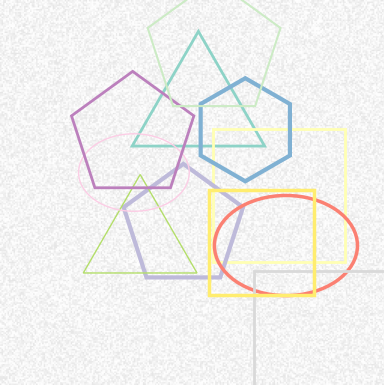[{"shape": "triangle", "thickness": 2, "radius": 0.99, "center": [0.515, 0.72]}, {"shape": "square", "thickness": 2, "radius": 0.86, "center": [0.725, 0.492]}, {"shape": "pentagon", "thickness": 3, "radius": 0.82, "center": [0.476, 0.411]}, {"shape": "oval", "thickness": 2.5, "radius": 0.93, "center": [0.743, 0.362]}, {"shape": "hexagon", "thickness": 3, "radius": 0.67, "center": [0.637, 0.663]}, {"shape": "triangle", "thickness": 1, "radius": 0.85, "center": [0.364, 0.376]}, {"shape": "oval", "thickness": 1, "radius": 0.72, "center": [0.348, 0.552]}, {"shape": "square", "thickness": 2, "radius": 0.88, "center": [0.837, 0.12]}, {"shape": "pentagon", "thickness": 2, "radius": 0.84, "center": [0.345, 0.647]}, {"shape": "pentagon", "thickness": 1.5, "radius": 0.91, "center": [0.556, 0.871]}, {"shape": "square", "thickness": 2.5, "radius": 0.68, "center": [0.679, 0.37]}]